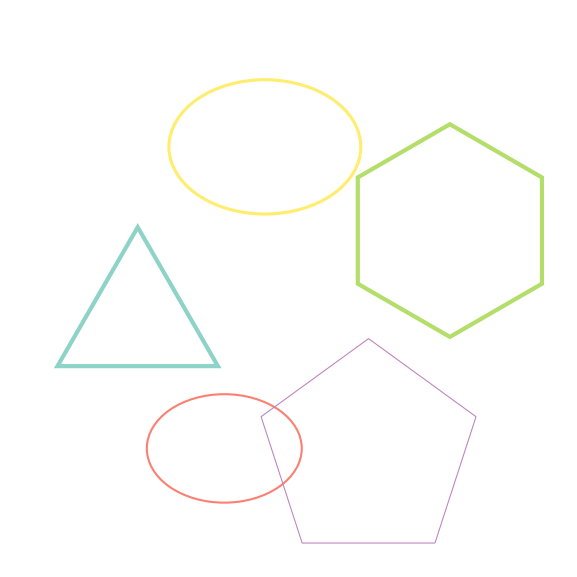[{"shape": "triangle", "thickness": 2, "radius": 0.8, "center": [0.238, 0.445]}, {"shape": "oval", "thickness": 1, "radius": 0.67, "center": [0.388, 0.223]}, {"shape": "hexagon", "thickness": 2, "radius": 0.92, "center": [0.779, 0.6]}, {"shape": "pentagon", "thickness": 0.5, "radius": 0.98, "center": [0.638, 0.217]}, {"shape": "oval", "thickness": 1.5, "radius": 0.83, "center": [0.459, 0.745]}]